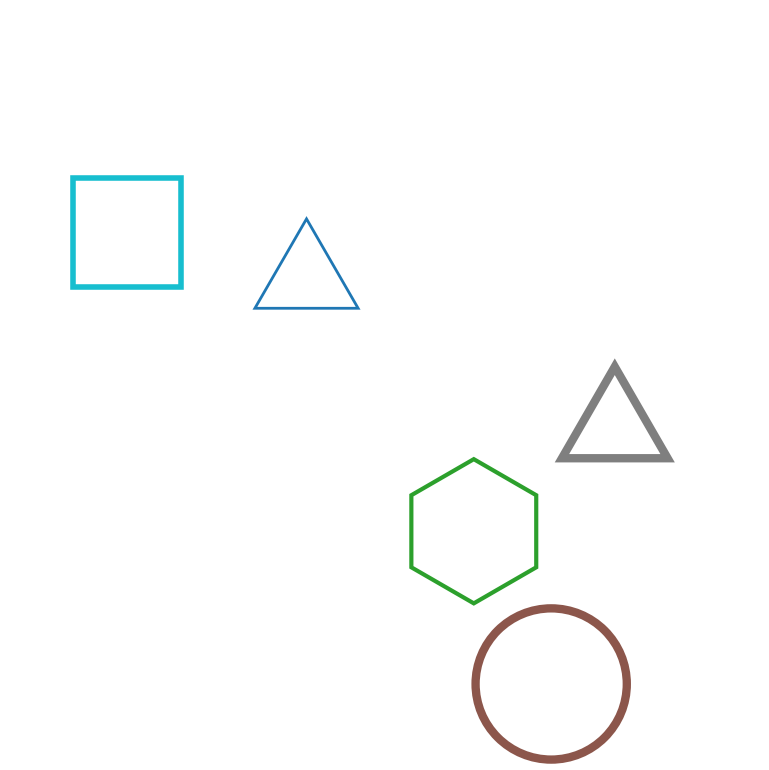[{"shape": "triangle", "thickness": 1, "radius": 0.39, "center": [0.398, 0.638]}, {"shape": "hexagon", "thickness": 1.5, "radius": 0.47, "center": [0.615, 0.31]}, {"shape": "circle", "thickness": 3, "radius": 0.49, "center": [0.716, 0.112]}, {"shape": "triangle", "thickness": 3, "radius": 0.4, "center": [0.798, 0.444]}, {"shape": "square", "thickness": 2, "radius": 0.35, "center": [0.165, 0.698]}]